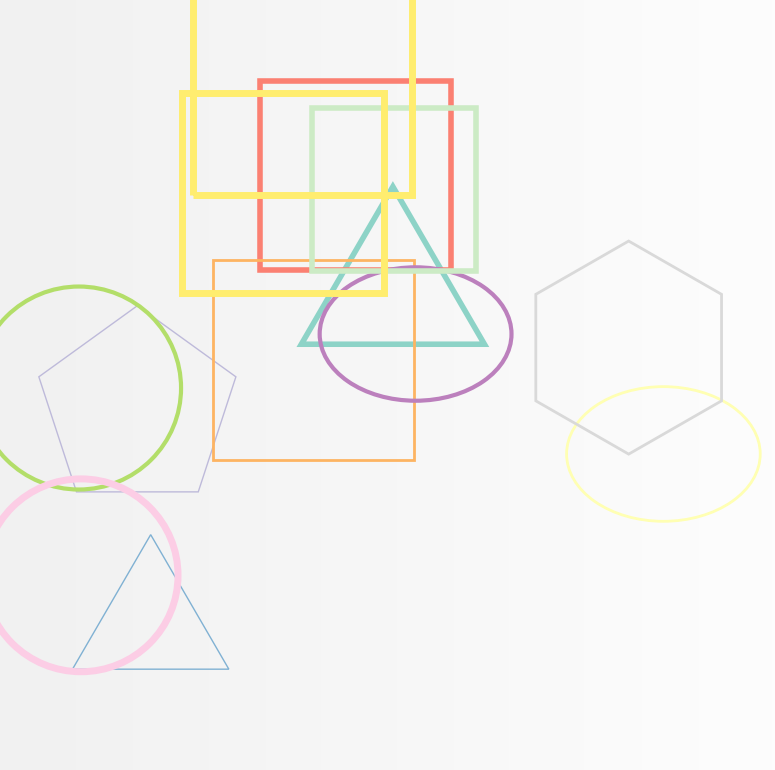[{"shape": "triangle", "thickness": 2, "radius": 0.68, "center": [0.507, 0.621]}, {"shape": "oval", "thickness": 1, "radius": 0.62, "center": [0.856, 0.41]}, {"shape": "pentagon", "thickness": 0.5, "radius": 0.67, "center": [0.177, 0.469]}, {"shape": "square", "thickness": 2, "radius": 0.61, "center": [0.459, 0.773]}, {"shape": "triangle", "thickness": 0.5, "radius": 0.58, "center": [0.194, 0.189]}, {"shape": "square", "thickness": 1, "radius": 0.65, "center": [0.404, 0.533]}, {"shape": "circle", "thickness": 1.5, "radius": 0.66, "center": [0.102, 0.496]}, {"shape": "circle", "thickness": 2.5, "radius": 0.63, "center": [0.104, 0.253]}, {"shape": "hexagon", "thickness": 1, "radius": 0.69, "center": [0.811, 0.549]}, {"shape": "oval", "thickness": 1.5, "radius": 0.62, "center": [0.536, 0.566]}, {"shape": "square", "thickness": 2, "radius": 0.53, "center": [0.508, 0.754]}, {"shape": "square", "thickness": 2.5, "radius": 0.65, "center": [0.365, 0.749]}, {"shape": "square", "thickness": 2.5, "radius": 0.71, "center": [0.39, 0.888]}]